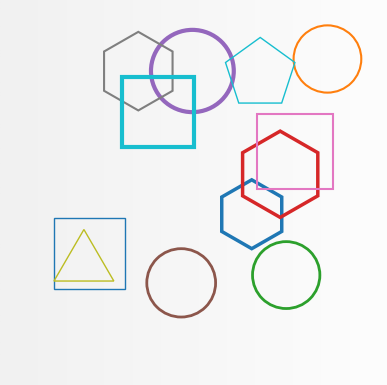[{"shape": "square", "thickness": 1, "radius": 0.46, "center": [0.232, 0.341]}, {"shape": "hexagon", "thickness": 2.5, "radius": 0.45, "center": [0.65, 0.444]}, {"shape": "circle", "thickness": 1.5, "radius": 0.44, "center": [0.845, 0.847]}, {"shape": "circle", "thickness": 2, "radius": 0.43, "center": [0.739, 0.286]}, {"shape": "hexagon", "thickness": 2.5, "radius": 0.56, "center": [0.723, 0.547]}, {"shape": "circle", "thickness": 3, "radius": 0.53, "center": [0.496, 0.816]}, {"shape": "circle", "thickness": 2, "radius": 0.44, "center": [0.468, 0.265]}, {"shape": "square", "thickness": 1.5, "radius": 0.49, "center": [0.761, 0.607]}, {"shape": "hexagon", "thickness": 1.5, "radius": 0.51, "center": [0.357, 0.815]}, {"shape": "triangle", "thickness": 1, "radius": 0.45, "center": [0.217, 0.315]}, {"shape": "pentagon", "thickness": 1, "radius": 0.47, "center": [0.672, 0.809]}, {"shape": "square", "thickness": 3, "radius": 0.46, "center": [0.408, 0.709]}]